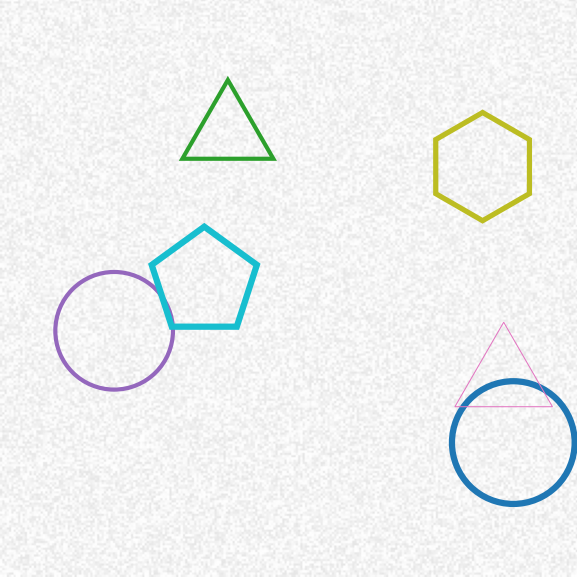[{"shape": "circle", "thickness": 3, "radius": 0.53, "center": [0.889, 0.233]}, {"shape": "triangle", "thickness": 2, "radius": 0.45, "center": [0.395, 0.77]}, {"shape": "circle", "thickness": 2, "radius": 0.51, "center": [0.198, 0.426]}, {"shape": "triangle", "thickness": 0.5, "radius": 0.49, "center": [0.872, 0.344]}, {"shape": "hexagon", "thickness": 2.5, "radius": 0.47, "center": [0.836, 0.711]}, {"shape": "pentagon", "thickness": 3, "radius": 0.48, "center": [0.354, 0.511]}]